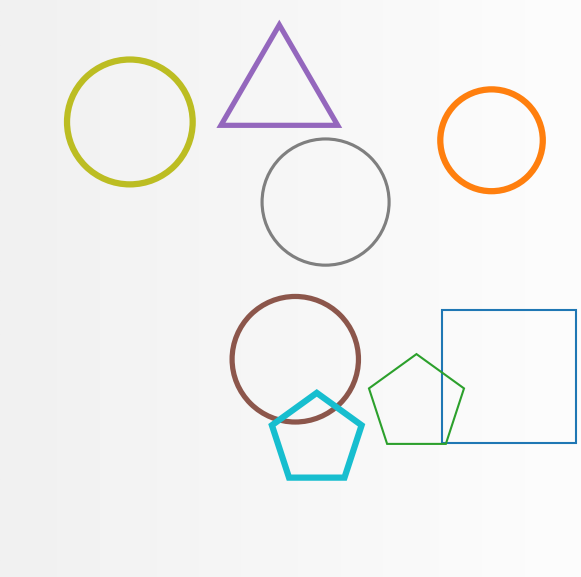[{"shape": "square", "thickness": 1, "radius": 0.58, "center": [0.876, 0.346]}, {"shape": "circle", "thickness": 3, "radius": 0.44, "center": [0.846, 0.756]}, {"shape": "pentagon", "thickness": 1, "radius": 0.43, "center": [0.717, 0.3]}, {"shape": "triangle", "thickness": 2.5, "radius": 0.58, "center": [0.481, 0.84]}, {"shape": "circle", "thickness": 2.5, "radius": 0.54, "center": [0.508, 0.377]}, {"shape": "circle", "thickness": 1.5, "radius": 0.55, "center": [0.56, 0.649]}, {"shape": "circle", "thickness": 3, "radius": 0.54, "center": [0.223, 0.788]}, {"shape": "pentagon", "thickness": 3, "radius": 0.41, "center": [0.545, 0.238]}]